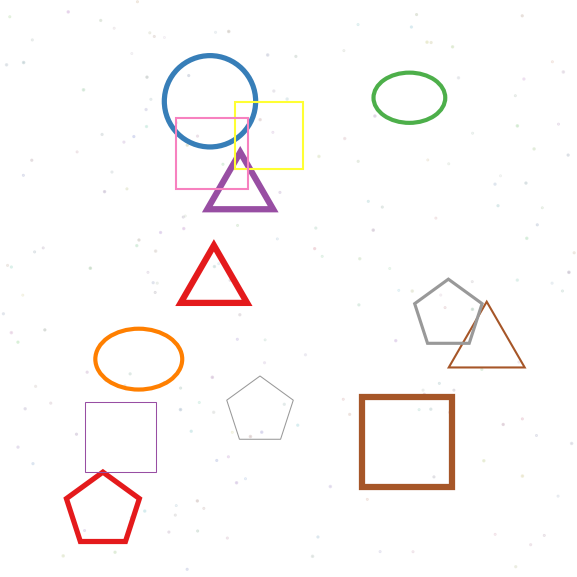[{"shape": "triangle", "thickness": 3, "radius": 0.33, "center": [0.37, 0.508]}, {"shape": "pentagon", "thickness": 2.5, "radius": 0.33, "center": [0.178, 0.115]}, {"shape": "circle", "thickness": 2.5, "radius": 0.4, "center": [0.364, 0.824]}, {"shape": "oval", "thickness": 2, "radius": 0.31, "center": [0.709, 0.83]}, {"shape": "triangle", "thickness": 3, "radius": 0.33, "center": [0.416, 0.67]}, {"shape": "square", "thickness": 0.5, "radius": 0.31, "center": [0.208, 0.243]}, {"shape": "oval", "thickness": 2, "radius": 0.38, "center": [0.24, 0.377]}, {"shape": "square", "thickness": 1, "radius": 0.29, "center": [0.466, 0.765]}, {"shape": "square", "thickness": 3, "radius": 0.39, "center": [0.705, 0.233]}, {"shape": "triangle", "thickness": 1, "radius": 0.38, "center": [0.843, 0.401]}, {"shape": "square", "thickness": 1, "radius": 0.31, "center": [0.367, 0.733]}, {"shape": "pentagon", "thickness": 1.5, "radius": 0.31, "center": [0.776, 0.454]}, {"shape": "pentagon", "thickness": 0.5, "radius": 0.3, "center": [0.45, 0.287]}]